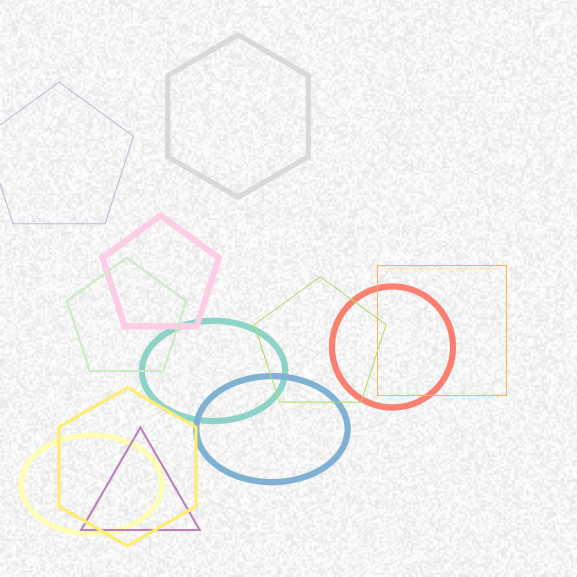[{"shape": "oval", "thickness": 3, "radius": 0.62, "center": [0.37, 0.357]}, {"shape": "oval", "thickness": 2.5, "radius": 0.61, "center": [0.159, 0.16]}, {"shape": "pentagon", "thickness": 0.5, "radius": 0.68, "center": [0.102, 0.721]}, {"shape": "circle", "thickness": 3, "radius": 0.52, "center": [0.68, 0.398]}, {"shape": "oval", "thickness": 3, "radius": 0.66, "center": [0.471, 0.256]}, {"shape": "square", "thickness": 0.5, "radius": 0.56, "center": [0.764, 0.428]}, {"shape": "pentagon", "thickness": 0.5, "radius": 0.6, "center": [0.554, 0.4]}, {"shape": "pentagon", "thickness": 3, "radius": 0.53, "center": [0.278, 0.52]}, {"shape": "hexagon", "thickness": 2.5, "radius": 0.7, "center": [0.412, 0.798]}, {"shape": "triangle", "thickness": 1, "radius": 0.59, "center": [0.243, 0.141]}, {"shape": "pentagon", "thickness": 1, "radius": 0.54, "center": [0.219, 0.444]}, {"shape": "hexagon", "thickness": 1.5, "radius": 0.69, "center": [0.221, 0.191]}]